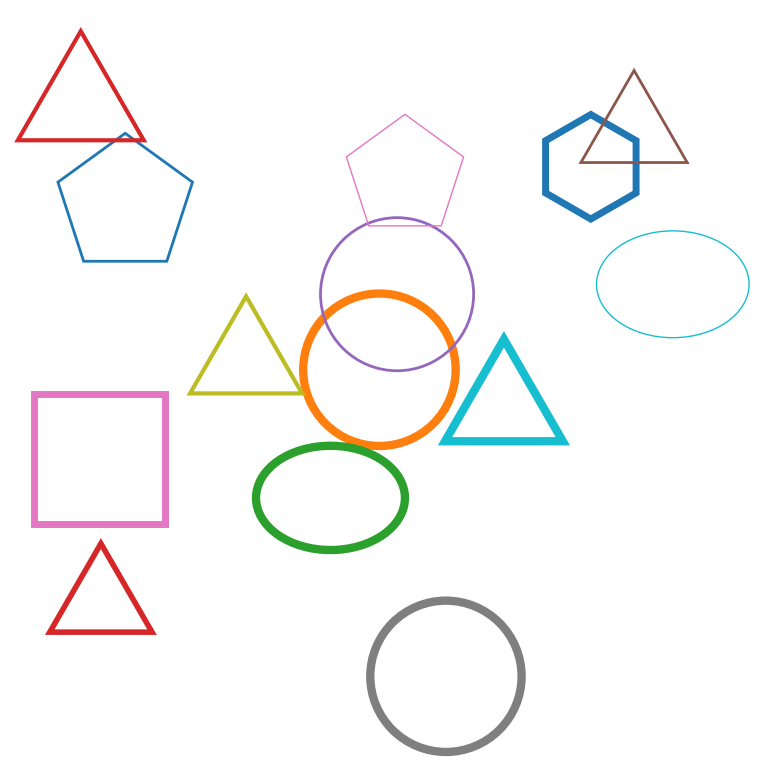[{"shape": "hexagon", "thickness": 2.5, "radius": 0.34, "center": [0.767, 0.783]}, {"shape": "pentagon", "thickness": 1, "radius": 0.46, "center": [0.163, 0.735]}, {"shape": "circle", "thickness": 3, "radius": 0.5, "center": [0.493, 0.52]}, {"shape": "oval", "thickness": 3, "radius": 0.48, "center": [0.429, 0.353]}, {"shape": "triangle", "thickness": 2, "radius": 0.38, "center": [0.131, 0.217]}, {"shape": "triangle", "thickness": 1.5, "radius": 0.47, "center": [0.105, 0.865]}, {"shape": "circle", "thickness": 1, "radius": 0.5, "center": [0.516, 0.618]}, {"shape": "triangle", "thickness": 1, "radius": 0.4, "center": [0.823, 0.829]}, {"shape": "pentagon", "thickness": 0.5, "radius": 0.4, "center": [0.526, 0.771]}, {"shape": "square", "thickness": 2.5, "radius": 0.42, "center": [0.129, 0.404]}, {"shape": "circle", "thickness": 3, "radius": 0.49, "center": [0.579, 0.122]}, {"shape": "triangle", "thickness": 1.5, "radius": 0.42, "center": [0.32, 0.531]}, {"shape": "oval", "thickness": 0.5, "radius": 0.5, "center": [0.874, 0.631]}, {"shape": "triangle", "thickness": 3, "radius": 0.44, "center": [0.654, 0.471]}]